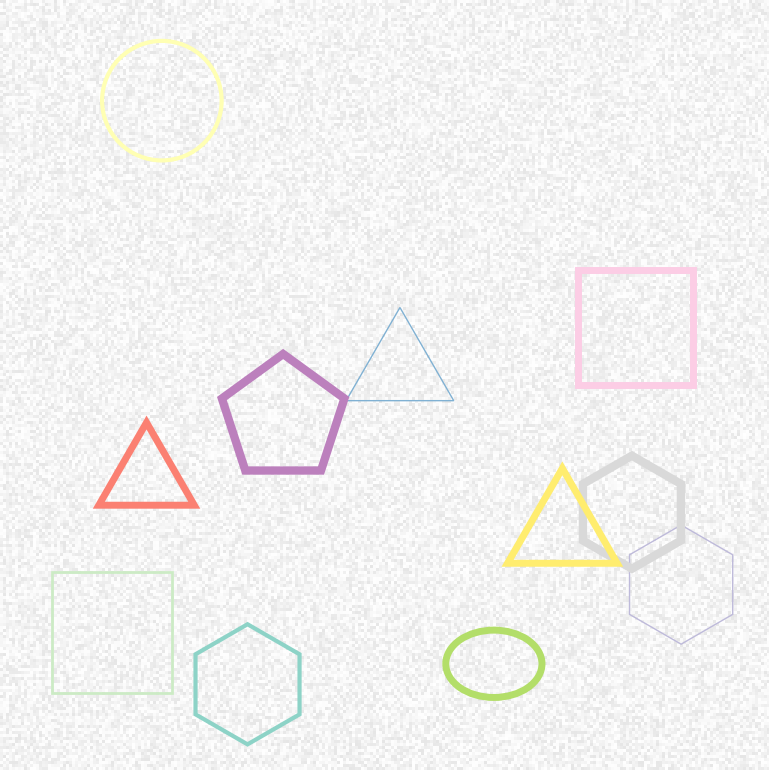[{"shape": "hexagon", "thickness": 1.5, "radius": 0.39, "center": [0.321, 0.111]}, {"shape": "circle", "thickness": 1.5, "radius": 0.39, "center": [0.21, 0.869]}, {"shape": "hexagon", "thickness": 0.5, "radius": 0.39, "center": [0.885, 0.241]}, {"shape": "triangle", "thickness": 2.5, "radius": 0.36, "center": [0.19, 0.38]}, {"shape": "triangle", "thickness": 0.5, "radius": 0.4, "center": [0.519, 0.52]}, {"shape": "oval", "thickness": 2.5, "radius": 0.31, "center": [0.641, 0.138]}, {"shape": "square", "thickness": 2.5, "radius": 0.37, "center": [0.825, 0.575]}, {"shape": "hexagon", "thickness": 3, "radius": 0.37, "center": [0.821, 0.335]}, {"shape": "pentagon", "thickness": 3, "radius": 0.42, "center": [0.368, 0.457]}, {"shape": "square", "thickness": 1, "radius": 0.39, "center": [0.146, 0.179]}, {"shape": "triangle", "thickness": 2.5, "radius": 0.41, "center": [0.73, 0.31]}]